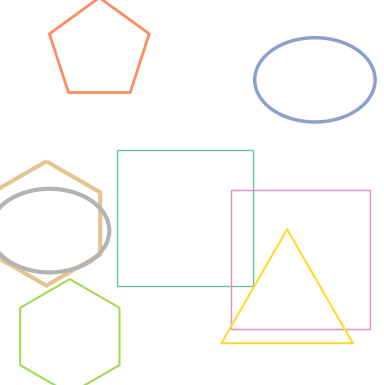[{"shape": "square", "thickness": 1, "radius": 0.88, "center": [0.48, 0.434]}, {"shape": "pentagon", "thickness": 2, "radius": 0.68, "center": [0.258, 0.87]}, {"shape": "oval", "thickness": 2.5, "radius": 0.78, "center": [0.818, 0.793]}, {"shape": "square", "thickness": 1, "radius": 0.9, "center": [0.781, 0.325]}, {"shape": "hexagon", "thickness": 1.5, "radius": 0.74, "center": [0.181, 0.126]}, {"shape": "triangle", "thickness": 1.5, "radius": 0.99, "center": [0.746, 0.207]}, {"shape": "hexagon", "thickness": 3, "radius": 0.81, "center": [0.12, 0.42]}, {"shape": "oval", "thickness": 3, "radius": 0.78, "center": [0.129, 0.401]}]